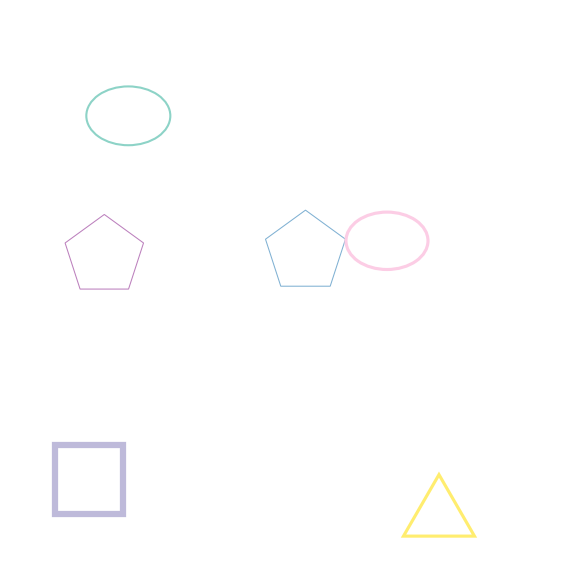[{"shape": "oval", "thickness": 1, "radius": 0.36, "center": [0.222, 0.799]}, {"shape": "square", "thickness": 3, "radius": 0.3, "center": [0.154, 0.169]}, {"shape": "pentagon", "thickness": 0.5, "radius": 0.36, "center": [0.529, 0.562]}, {"shape": "oval", "thickness": 1.5, "radius": 0.36, "center": [0.67, 0.582]}, {"shape": "pentagon", "thickness": 0.5, "radius": 0.36, "center": [0.181, 0.556]}, {"shape": "triangle", "thickness": 1.5, "radius": 0.35, "center": [0.76, 0.106]}]